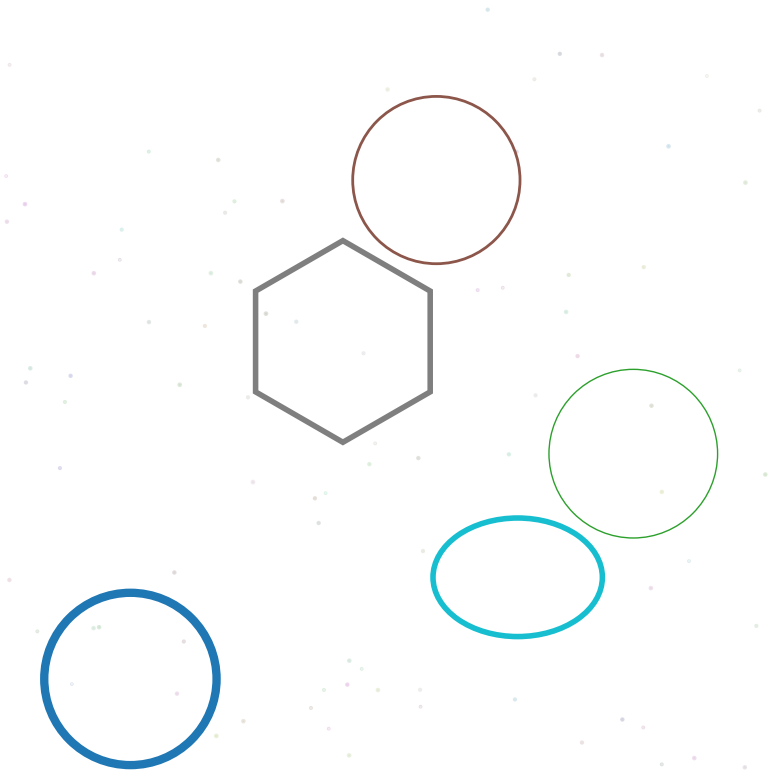[{"shape": "circle", "thickness": 3, "radius": 0.56, "center": [0.169, 0.118]}, {"shape": "circle", "thickness": 0.5, "radius": 0.55, "center": [0.822, 0.411]}, {"shape": "circle", "thickness": 1, "radius": 0.54, "center": [0.567, 0.766]}, {"shape": "hexagon", "thickness": 2, "radius": 0.65, "center": [0.445, 0.557]}, {"shape": "oval", "thickness": 2, "radius": 0.55, "center": [0.672, 0.25]}]